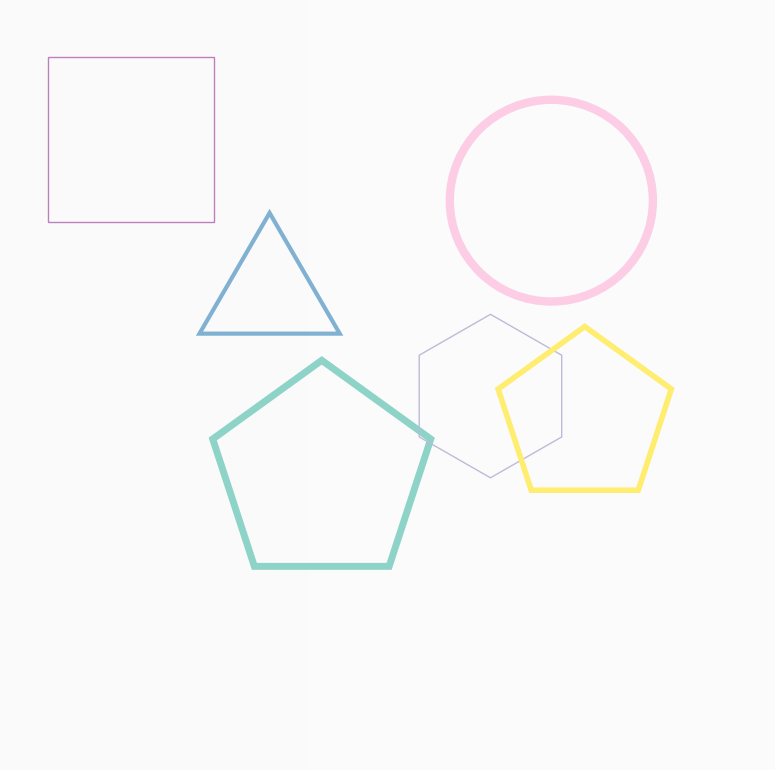[{"shape": "pentagon", "thickness": 2.5, "radius": 0.74, "center": [0.415, 0.384]}, {"shape": "hexagon", "thickness": 0.5, "radius": 0.53, "center": [0.633, 0.486]}, {"shape": "triangle", "thickness": 1.5, "radius": 0.52, "center": [0.348, 0.619]}, {"shape": "circle", "thickness": 3, "radius": 0.66, "center": [0.711, 0.739]}, {"shape": "square", "thickness": 0.5, "radius": 0.54, "center": [0.169, 0.819]}, {"shape": "pentagon", "thickness": 2, "radius": 0.59, "center": [0.755, 0.458]}]